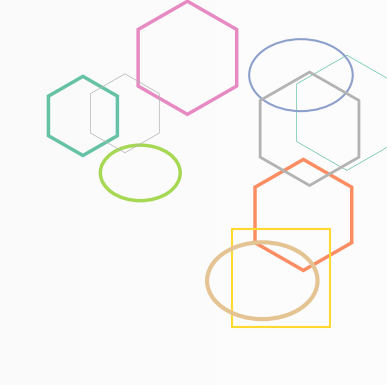[{"shape": "hexagon", "thickness": 2.5, "radius": 0.51, "center": [0.214, 0.699]}, {"shape": "hexagon", "thickness": 0.5, "radius": 0.75, "center": [0.895, 0.707]}, {"shape": "hexagon", "thickness": 2.5, "radius": 0.72, "center": [0.783, 0.442]}, {"shape": "oval", "thickness": 1.5, "radius": 0.67, "center": [0.777, 0.805]}, {"shape": "hexagon", "thickness": 2.5, "radius": 0.73, "center": [0.484, 0.85]}, {"shape": "oval", "thickness": 2.5, "radius": 0.52, "center": [0.362, 0.551]}, {"shape": "square", "thickness": 1.5, "radius": 0.64, "center": [0.725, 0.277]}, {"shape": "oval", "thickness": 3, "radius": 0.71, "center": [0.677, 0.271]}, {"shape": "hexagon", "thickness": 2, "radius": 0.74, "center": [0.799, 0.665]}, {"shape": "hexagon", "thickness": 0.5, "radius": 0.51, "center": [0.322, 0.706]}]